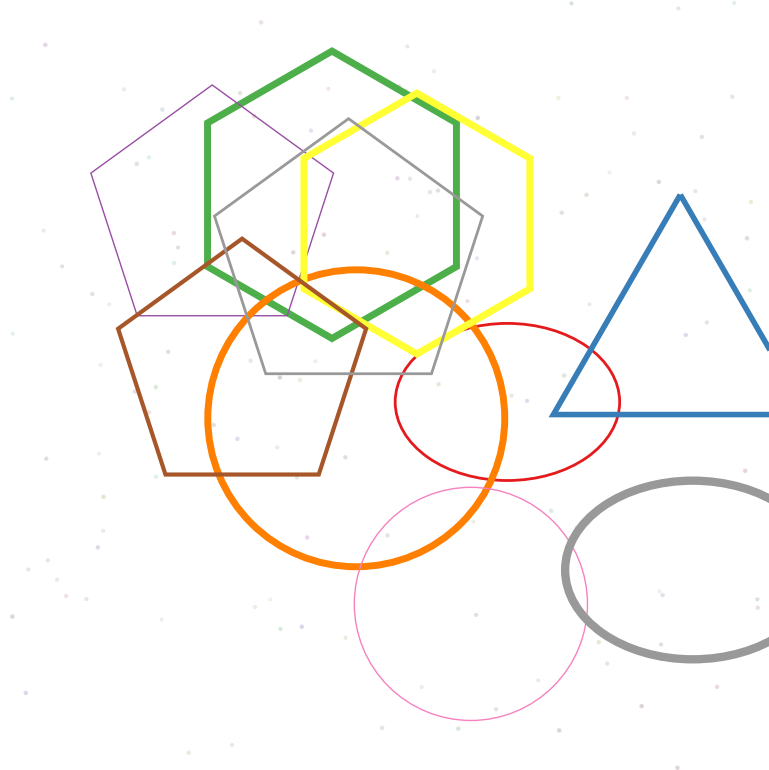[{"shape": "oval", "thickness": 1, "radius": 0.73, "center": [0.659, 0.478]}, {"shape": "triangle", "thickness": 2, "radius": 0.95, "center": [0.884, 0.557]}, {"shape": "hexagon", "thickness": 2.5, "radius": 0.93, "center": [0.431, 0.747]}, {"shape": "pentagon", "thickness": 0.5, "radius": 0.83, "center": [0.276, 0.724]}, {"shape": "circle", "thickness": 2.5, "radius": 0.96, "center": [0.463, 0.457]}, {"shape": "hexagon", "thickness": 2.5, "radius": 0.85, "center": [0.541, 0.71]}, {"shape": "pentagon", "thickness": 1.5, "radius": 0.85, "center": [0.314, 0.521]}, {"shape": "circle", "thickness": 0.5, "radius": 0.76, "center": [0.612, 0.216]}, {"shape": "pentagon", "thickness": 1, "radius": 0.92, "center": [0.453, 0.663]}, {"shape": "oval", "thickness": 3, "radius": 0.83, "center": [0.9, 0.26]}]